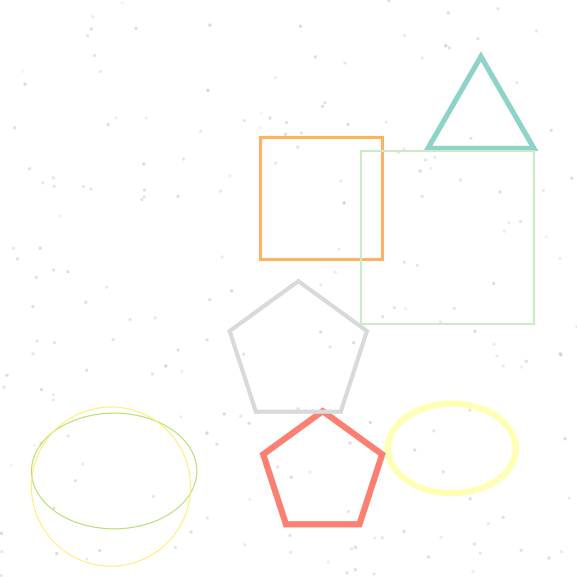[{"shape": "triangle", "thickness": 2.5, "radius": 0.53, "center": [0.833, 0.795]}, {"shape": "oval", "thickness": 3, "radius": 0.55, "center": [0.782, 0.223]}, {"shape": "pentagon", "thickness": 3, "radius": 0.54, "center": [0.559, 0.179]}, {"shape": "square", "thickness": 1.5, "radius": 0.53, "center": [0.556, 0.656]}, {"shape": "oval", "thickness": 0.5, "radius": 0.72, "center": [0.198, 0.184]}, {"shape": "pentagon", "thickness": 2, "radius": 0.62, "center": [0.517, 0.387]}, {"shape": "square", "thickness": 1, "radius": 0.75, "center": [0.775, 0.587]}, {"shape": "circle", "thickness": 0.5, "radius": 0.69, "center": [0.192, 0.157]}]